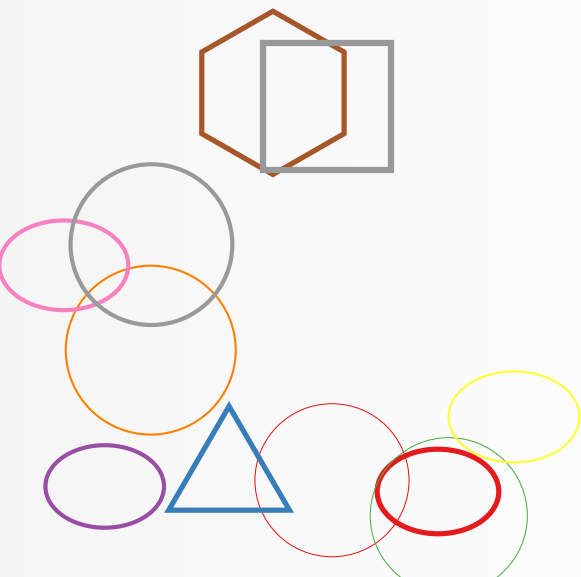[{"shape": "oval", "thickness": 2.5, "radius": 0.52, "center": [0.754, 0.148]}, {"shape": "circle", "thickness": 0.5, "radius": 0.66, "center": [0.571, 0.168]}, {"shape": "triangle", "thickness": 2.5, "radius": 0.6, "center": [0.394, 0.176]}, {"shape": "circle", "thickness": 0.5, "radius": 0.68, "center": [0.772, 0.106]}, {"shape": "oval", "thickness": 2, "radius": 0.51, "center": [0.18, 0.157]}, {"shape": "circle", "thickness": 1, "radius": 0.73, "center": [0.259, 0.393]}, {"shape": "oval", "thickness": 1, "radius": 0.56, "center": [0.884, 0.277]}, {"shape": "hexagon", "thickness": 2.5, "radius": 0.71, "center": [0.47, 0.838]}, {"shape": "oval", "thickness": 2, "radius": 0.55, "center": [0.11, 0.54]}, {"shape": "circle", "thickness": 2, "radius": 0.7, "center": [0.261, 0.576]}, {"shape": "square", "thickness": 3, "radius": 0.55, "center": [0.563, 0.815]}]